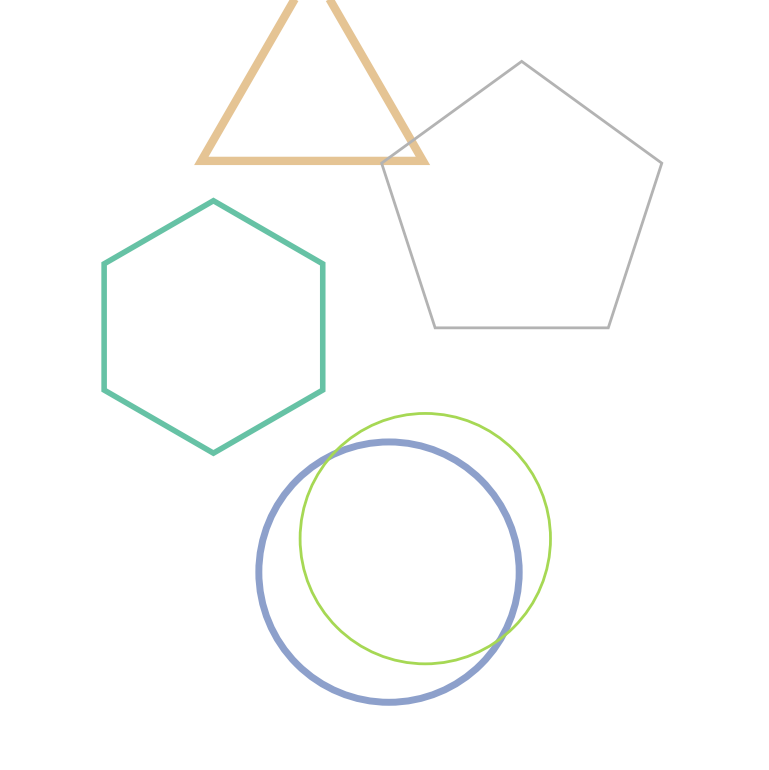[{"shape": "hexagon", "thickness": 2, "radius": 0.82, "center": [0.277, 0.575]}, {"shape": "circle", "thickness": 2.5, "radius": 0.85, "center": [0.505, 0.257]}, {"shape": "circle", "thickness": 1, "radius": 0.81, "center": [0.552, 0.3]}, {"shape": "triangle", "thickness": 3, "radius": 0.83, "center": [0.405, 0.874]}, {"shape": "pentagon", "thickness": 1, "radius": 0.96, "center": [0.678, 0.729]}]